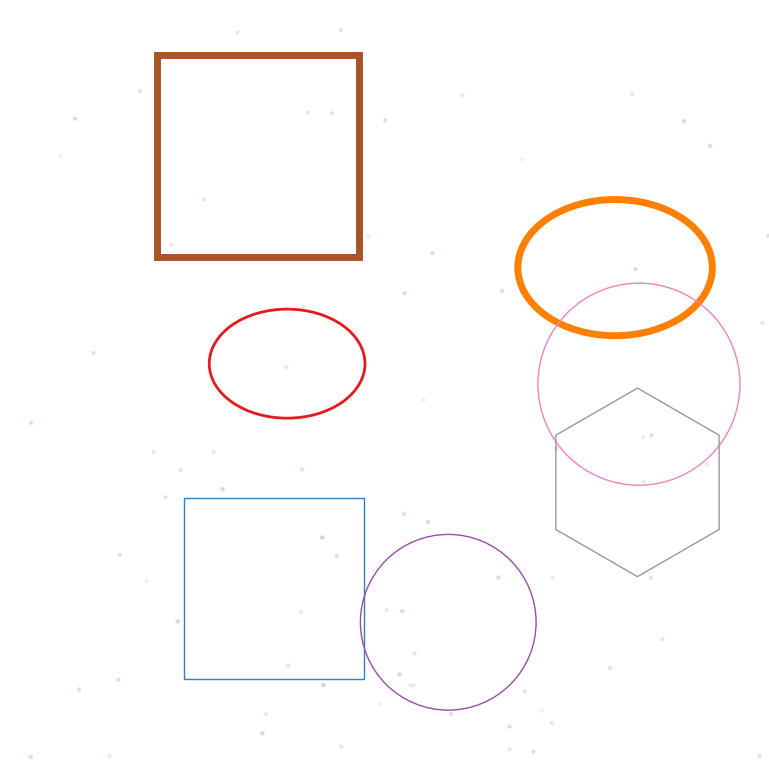[{"shape": "oval", "thickness": 1, "radius": 0.51, "center": [0.373, 0.528]}, {"shape": "square", "thickness": 0.5, "radius": 0.59, "center": [0.356, 0.236]}, {"shape": "circle", "thickness": 0.5, "radius": 0.57, "center": [0.582, 0.192]}, {"shape": "oval", "thickness": 2.5, "radius": 0.63, "center": [0.799, 0.652]}, {"shape": "square", "thickness": 2.5, "radius": 0.66, "center": [0.335, 0.798]}, {"shape": "circle", "thickness": 0.5, "radius": 0.66, "center": [0.83, 0.501]}, {"shape": "hexagon", "thickness": 0.5, "radius": 0.61, "center": [0.828, 0.374]}]